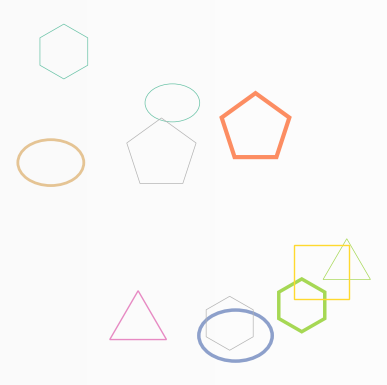[{"shape": "oval", "thickness": 0.5, "radius": 0.35, "center": [0.445, 0.733]}, {"shape": "hexagon", "thickness": 0.5, "radius": 0.36, "center": [0.165, 0.866]}, {"shape": "pentagon", "thickness": 3, "radius": 0.46, "center": [0.659, 0.666]}, {"shape": "oval", "thickness": 2.5, "radius": 0.47, "center": [0.608, 0.128]}, {"shape": "triangle", "thickness": 1, "radius": 0.42, "center": [0.356, 0.16]}, {"shape": "triangle", "thickness": 0.5, "radius": 0.35, "center": [0.895, 0.309]}, {"shape": "hexagon", "thickness": 2.5, "radius": 0.34, "center": [0.779, 0.207]}, {"shape": "square", "thickness": 1, "radius": 0.35, "center": [0.829, 0.293]}, {"shape": "oval", "thickness": 2, "radius": 0.43, "center": [0.131, 0.578]}, {"shape": "pentagon", "thickness": 0.5, "radius": 0.47, "center": [0.417, 0.6]}, {"shape": "hexagon", "thickness": 0.5, "radius": 0.35, "center": [0.593, 0.16]}]